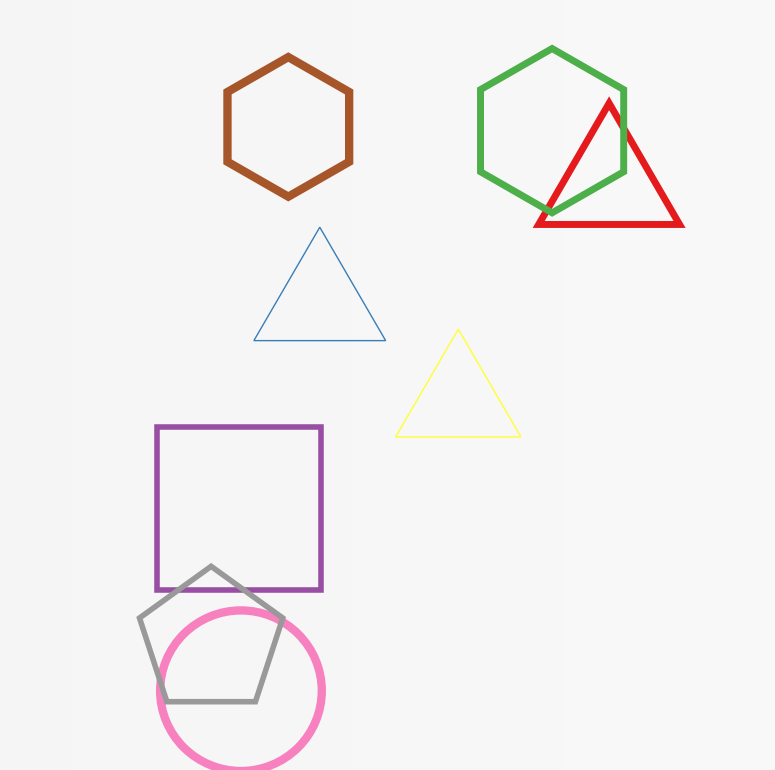[{"shape": "triangle", "thickness": 2.5, "radius": 0.52, "center": [0.786, 0.761]}, {"shape": "triangle", "thickness": 0.5, "radius": 0.49, "center": [0.413, 0.607]}, {"shape": "hexagon", "thickness": 2.5, "radius": 0.53, "center": [0.712, 0.83]}, {"shape": "square", "thickness": 2, "radius": 0.53, "center": [0.309, 0.339]}, {"shape": "triangle", "thickness": 0.5, "radius": 0.47, "center": [0.591, 0.479]}, {"shape": "hexagon", "thickness": 3, "radius": 0.45, "center": [0.372, 0.835]}, {"shape": "circle", "thickness": 3, "radius": 0.52, "center": [0.311, 0.103]}, {"shape": "pentagon", "thickness": 2, "radius": 0.49, "center": [0.272, 0.167]}]